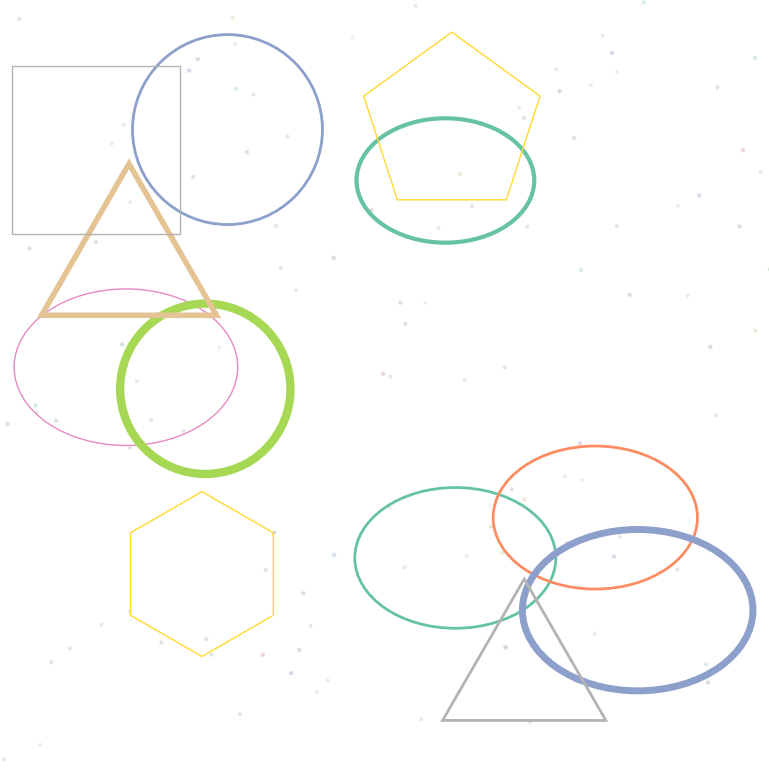[{"shape": "oval", "thickness": 1.5, "radius": 0.58, "center": [0.578, 0.766]}, {"shape": "oval", "thickness": 1, "radius": 0.65, "center": [0.591, 0.275]}, {"shape": "oval", "thickness": 1, "radius": 0.66, "center": [0.773, 0.328]}, {"shape": "circle", "thickness": 1, "radius": 0.62, "center": [0.295, 0.832]}, {"shape": "oval", "thickness": 2.5, "radius": 0.75, "center": [0.828, 0.208]}, {"shape": "oval", "thickness": 0.5, "radius": 0.73, "center": [0.164, 0.523]}, {"shape": "circle", "thickness": 3, "radius": 0.55, "center": [0.267, 0.495]}, {"shape": "pentagon", "thickness": 0.5, "radius": 0.6, "center": [0.587, 0.838]}, {"shape": "hexagon", "thickness": 0.5, "radius": 0.54, "center": [0.262, 0.254]}, {"shape": "triangle", "thickness": 2, "radius": 0.66, "center": [0.168, 0.656]}, {"shape": "triangle", "thickness": 1, "radius": 0.61, "center": [0.681, 0.126]}, {"shape": "square", "thickness": 0.5, "radius": 0.55, "center": [0.124, 0.805]}]